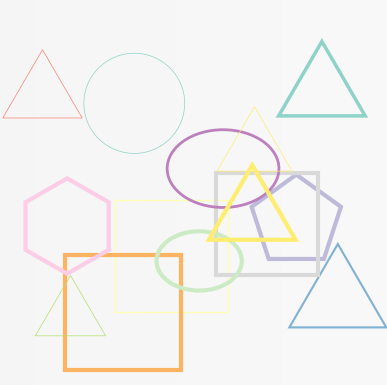[{"shape": "circle", "thickness": 0.5, "radius": 0.65, "center": [0.347, 0.732]}, {"shape": "triangle", "thickness": 2.5, "radius": 0.64, "center": [0.831, 0.763]}, {"shape": "square", "thickness": 1, "radius": 0.73, "center": [0.442, 0.336]}, {"shape": "pentagon", "thickness": 3, "radius": 0.61, "center": [0.765, 0.425]}, {"shape": "triangle", "thickness": 0.5, "radius": 0.59, "center": [0.11, 0.753]}, {"shape": "triangle", "thickness": 1.5, "radius": 0.72, "center": [0.872, 0.222]}, {"shape": "square", "thickness": 3, "radius": 0.74, "center": [0.317, 0.188]}, {"shape": "triangle", "thickness": 0.5, "radius": 0.52, "center": [0.182, 0.18]}, {"shape": "hexagon", "thickness": 3, "radius": 0.62, "center": [0.173, 0.413]}, {"shape": "square", "thickness": 3, "radius": 0.66, "center": [0.689, 0.418]}, {"shape": "oval", "thickness": 2, "radius": 0.72, "center": [0.576, 0.562]}, {"shape": "oval", "thickness": 3, "radius": 0.55, "center": [0.514, 0.322]}, {"shape": "triangle", "thickness": 0.5, "radius": 0.56, "center": [0.657, 0.611]}, {"shape": "triangle", "thickness": 3, "radius": 0.65, "center": [0.651, 0.442]}]